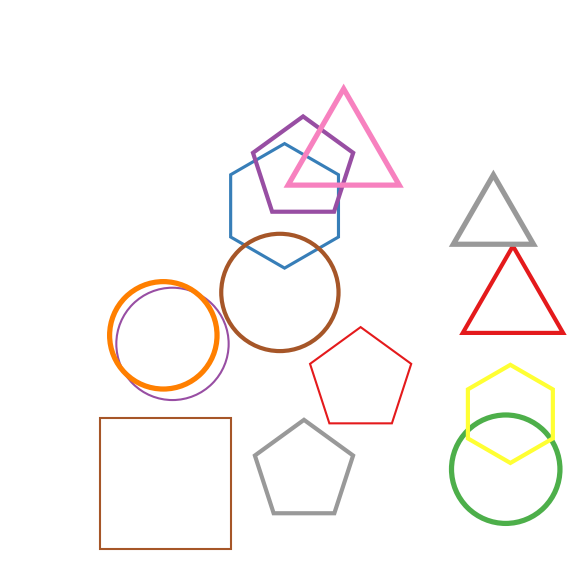[{"shape": "triangle", "thickness": 2, "radius": 0.5, "center": [0.888, 0.473]}, {"shape": "pentagon", "thickness": 1, "radius": 0.46, "center": [0.624, 0.341]}, {"shape": "hexagon", "thickness": 1.5, "radius": 0.54, "center": [0.493, 0.643]}, {"shape": "circle", "thickness": 2.5, "radius": 0.47, "center": [0.876, 0.187]}, {"shape": "pentagon", "thickness": 2, "radius": 0.46, "center": [0.525, 0.706]}, {"shape": "circle", "thickness": 1, "radius": 0.49, "center": [0.299, 0.404]}, {"shape": "circle", "thickness": 2.5, "radius": 0.46, "center": [0.283, 0.418]}, {"shape": "hexagon", "thickness": 2, "radius": 0.42, "center": [0.884, 0.282]}, {"shape": "circle", "thickness": 2, "radius": 0.51, "center": [0.485, 0.493]}, {"shape": "square", "thickness": 1, "radius": 0.57, "center": [0.287, 0.161]}, {"shape": "triangle", "thickness": 2.5, "radius": 0.56, "center": [0.595, 0.734]}, {"shape": "triangle", "thickness": 2.5, "radius": 0.4, "center": [0.854, 0.616]}, {"shape": "pentagon", "thickness": 2, "radius": 0.45, "center": [0.526, 0.183]}]